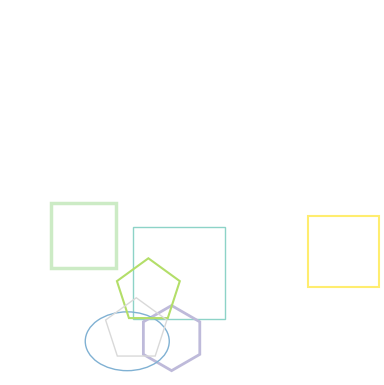[{"shape": "square", "thickness": 1, "radius": 0.59, "center": [0.465, 0.291]}, {"shape": "hexagon", "thickness": 2, "radius": 0.42, "center": [0.446, 0.122]}, {"shape": "oval", "thickness": 1, "radius": 0.55, "center": [0.331, 0.114]}, {"shape": "pentagon", "thickness": 1.5, "radius": 0.43, "center": [0.385, 0.243]}, {"shape": "pentagon", "thickness": 1, "radius": 0.42, "center": [0.354, 0.143]}, {"shape": "square", "thickness": 2.5, "radius": 0.42, "center": [0.217, 0.389]}, {"shape": "square", "thickness": 1.5, "radius": 0.46, "center": [0.891, 0.347]}]